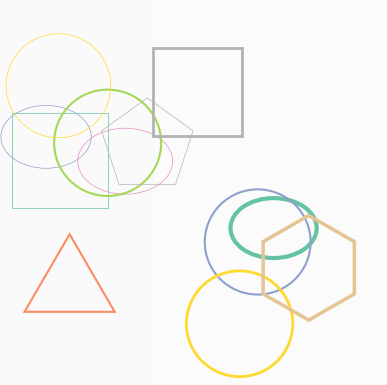[{"shape": "square", "thickness": 0.5, "radius": 0.62, "center": [0.155, 0.583]}, {"shape": "oval", "thickness": 3, "radius": 0.56, "center": [0.706, 0.408]}, {"shape": "triangle", "thickness": 1.5, "radius": 0.67, "center": [0.18, 0.257]}, {"shape": "oval", "thickness": 0.5, "radius": 0.58, "center": [0.119, 0.645]}, {"shape": "circle", "thickness": 1.5, "radius": 0.68, "center": [0.665, 0.372]}, {"shape": "oval", "thickness": 0.5, "radius": 0.61, "center": [0.323, 0.581]}, {"shape": "circle", "thickness": 1.5, "radius": 0.69, "center": [0.278, 0.629]}, {"shape": "circle", "thickness": 2, "radius": 0.69, "center": [0.618, 0.159]}, {"shape": "circle", "thickness": 0.5, "radius": 0.68, "center": [0.151, 0.777]}, {"shape": "hexagon", "thickness": 2.5, "radius": 0.68, "center": [0.797, 0.304]}, {"shape": "pentagon", "thickness": 0.5, "radius": 0.62, "center": [0.38, 0.622]}, {"shape": "square", "thickness": 2, "radius": 0.57, "center": [0.51, 0.762]}]